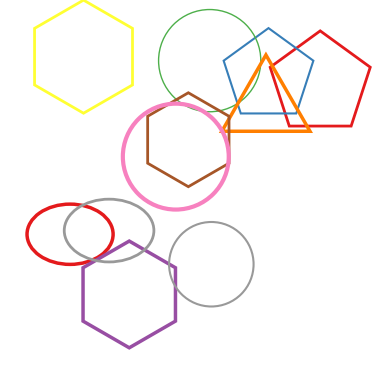[{"shape": "oval", "thickness": 2.5, "radius": 0.56, "center": [0.182, 0.392]}, {"shape": "pentagon", "thickness": 2, "radius": 0.68, "center": [0.832, 0.783]}, {"shape": "pentagon", "thickness": 1.5, "radius": 0.61, "center": [0.697, 0.804]}, {"shape": "circle", "thickness": 1, "radius": 0.66, "center": [0.545, 0.842]}, {"shape": "hexagon", "thickness": 2.5, "radius": 0.69, "center": [0.336, 0.235]}, {"shape": "triangle", "thickness": 2.5, "radius": 0.66, "center": [0.691, 0.725]}, {"shape": "hexagon", "thickness": 2, "radius": 0.73, "center": [0.217, 0.853]}, {"shape": "hexagon", "thickness": 2, "radius": 0.61, "center": [0.489, 0.637]}, {"shape": "circle", "thickness": 3, "radius": 0.69, "center": [0.457, 0.593]}, {"shape": "circle", "thickness": 1.5, "radius": 0.55, "center": [0.549, 0.314]}, {"shape": "oval", "thickness": 2, "radius": 0.58, "center": [0.283, 0.401]}]